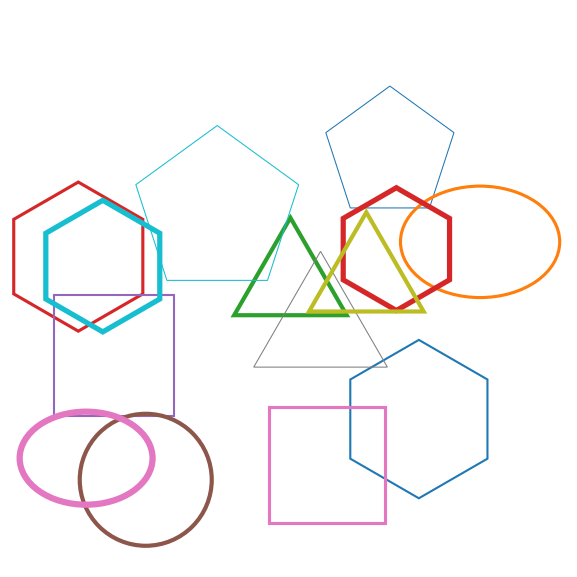[{"shape": "hexagon", "thickness": 1, "radius": 0.69, "center": [0.725, 0.273]}, {"shape": "pentagon", "thickness": 0.5, "radius": 0.58, "center": [0.675, 0.733]}, {"shape": "oval", "thickness": 1.5, "radius": 0.69, "center": [0.831, 0.58]}, {"shape": "triangle", "thickness": 2, "radius": 0.56, "center": [0.503, 0.51]}, {"shape": "hexagon", "thickness": 1.5, "radius": 0.65, "center": [0.136, 0.555]}, {"shape": "hexagon", "thickness": 2.5, "radius": 0.53, "center": [0.686, 0.568]}, {"shape": "square", "thickness": 1, "radius": 0.52, "center": [0.197, 0.384]}, {"shape": "circle", "thickness": 2, "radius": 0.57, "center": [0.252, 0.168]}, {"shape": "oval", "thickness": 3, "radius": 0.58, "center": [0.149, 0.206]}, {"shape": "square", "thickness": 1.5, "radius": 0.5, "center": [0.567, 0.195]}, {"shape": "triangle", "thickness": 0.5, "radius": 0.67, "center": [0.555, 0.43]}, {"shape": "triangle", "thickness": 2, "radius": 0.57, "center": [0.634, 0.517]}, {"shape": "hexagon", "thickness": 2.5, "radius": 0.57, "center": [0.178, 0.538]}, {"shape": "pentagon", "thickness": 0.5, "radius": 0.74, "center": [0.376, 0.634]}]